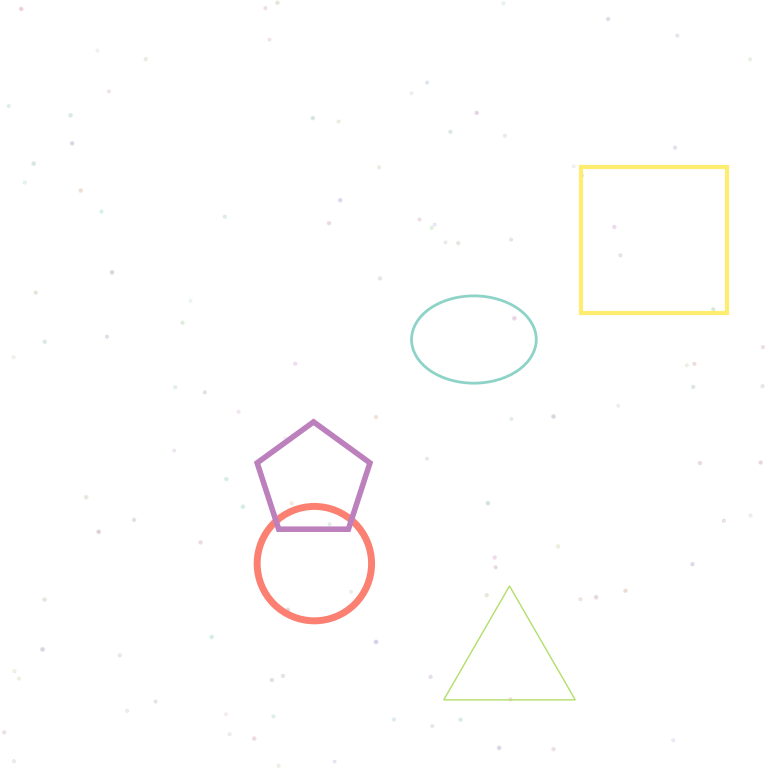[{"shape": "oval", "thickness": 1, "radius": 0.4, "center": [0.615, 0.559]}, {"shape": "circle", "thickness": 2.5, "radius": 0.37, "center": [0.408, 0.268]}, {"shape": "triangle", "thickness": 0.5, "radius": 0.49, "center": [0.662, 0.14]}, {"shape": "pentagon", "thickness": 2, "radius": 0.39, "center": [0.407, 0.375]}, {"shape": "square", "thickness": 1.5, "radius": 0.47, "center": [0.85, 0.689]}]